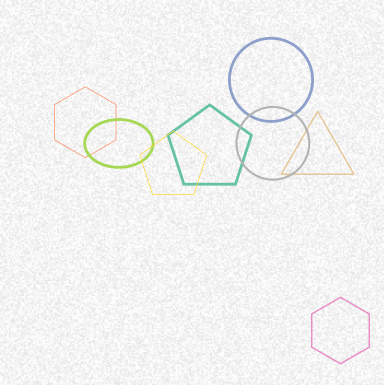[{"shape": "pentagon", "thickness": 2, "radius": 0.57, "center": [0.545, 0.614]}, {"shape": "hexagon", "thickness": 0.5, "radius": 0.46, "center": [0.222, 0.682]}, {"shape": "circle", "thickness": 2, "radius": 0.54, "center": [0.704, 0.793]}, {"shape": "hexagon", "thickness": 1, "radius": 0.43, "center": [0.884, 0.141]}, {"shape": "oval", "thickness": 2, "radius": 0.44, "center": [0.309, 0.627]}, {"shape": "pentagon", "thickness": 0.5, "radius": 0.46, "center": [0.45, 0.569]}, {"shape": "triangle", "thickness": 1, "radius": 0.54, "center": [0.825, 0.602]}, {"shape": "circle", "thickness": 1.5, "radius": 0.47, "center": [0.709, 0.628]}]